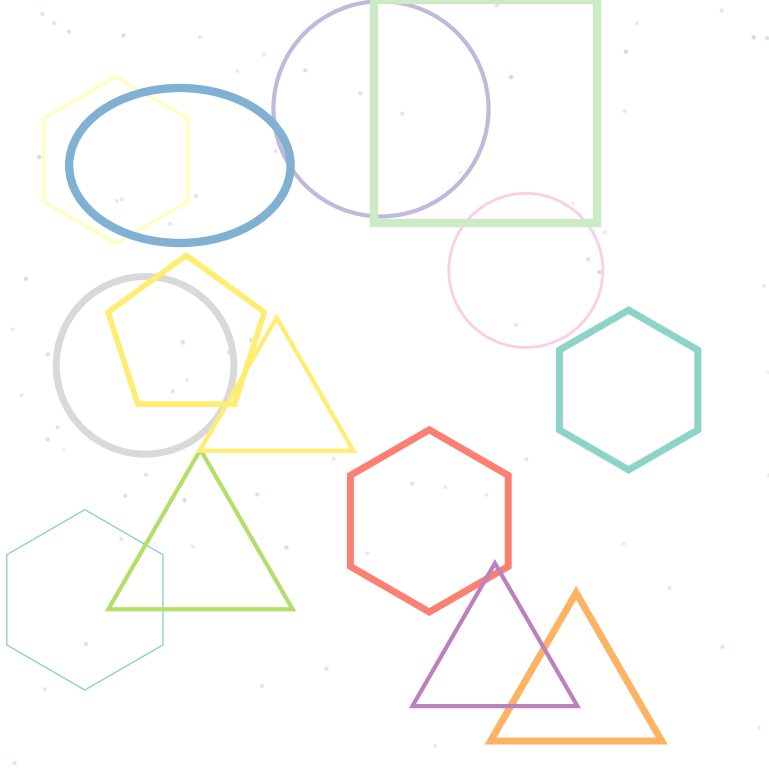[{"shape": "hexagon", "thickness": 2.5, "radius": 0.52, "center": [0.816, 0.494]}, {"shape": "hexagon", "thickness": 0.5, "radius": 0.59, "center": [0.11, 0.221]}, {"shape": "hexagon", "thickness": 1, "radius": 0.54, "center": [0.15, 0.792]}, {"shape": "circle", "thickness": 1.5, "radius": 0.7, "center": [0.495, 0.859]}, {"shape": "hexagon", "thickness": 2.5, "radius": 0.59, "center": [0.558, 0.324]}, {"shape": "oval", "thickness": 3, "radius": 0.72, "center": [0.234, 0.785]}, {"shape": "triangle", "thickness": 2.5, "radius": 0.64, "center": [0.748, 0.102]}, {"shape": "triangle", "thickness": 1.5, "radius": 0.69, "center": [0.26, 0.278]}, {"shape": "circle", "thickness": 1, "radius": 0.5, "center": [0.683, 0.649]}, {"shape": "circle", "thickness": 2.5, "radius": 0.58, "center": [0.188, 0.526]}, {"shape": "triangle", "thickness": 1.5, "radius": 0.62, "center": [0.643, 0.145]}, {"shape": "square", "thickness": 3, "radius": 0.72, "center": [0.631, 0.855]}, {"shape": "triangle", "thickness": 1.5, "radius": 0.58, "center": [0.359, 0.472]}, {"shape": "pentagon", "thickness": 2, "radius": 0.53, "center": [0.242, 0.562]}]